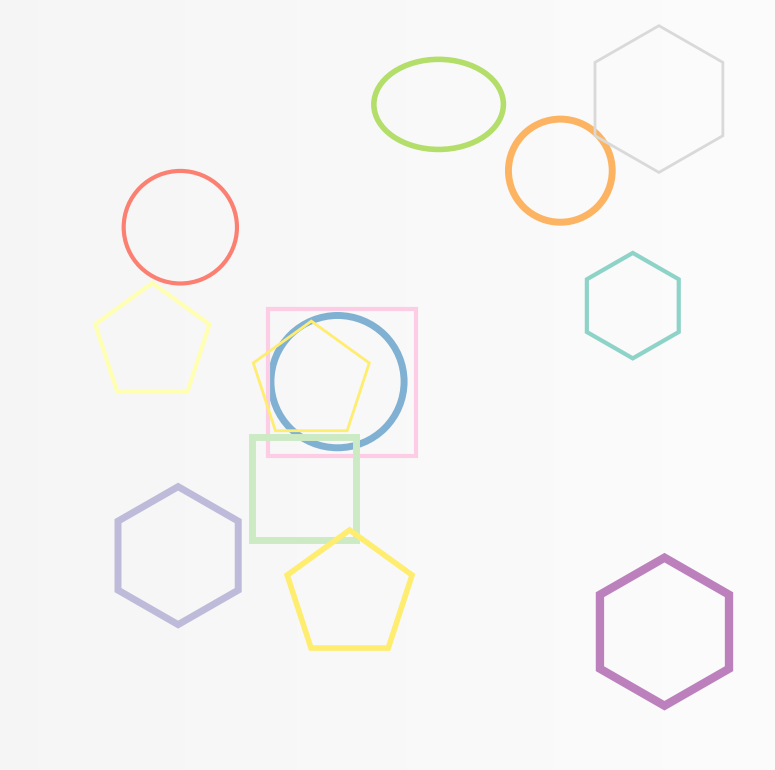[{"shape": "hexagon", "thickness": 1.5, "radius": 0.34, "center": [0.817, 0.603]}, {"shape": "pentagon", "thickness": 1.5, "radius": 0.39, "center": [0.197, 0.555]}, {"shape": "hexagon", "thickness": 2.5, "radius": 0.45, "center": [0.23, 0.278]}, {"shape": "circle", "thickness": 1.5, "radius": 0.37, "center": [0.233, 0.705]}, {"shape": "circle", "thickness": 2.5, "radius": 0.43, "center": [0.435, 0.504]}, {"shape": "circle", "thickness": 2.5, "radius": 0.33, "center": [0.723, 0.778]}, {"shape": "oval", "thickness": 2, "radius": 0.42, "center": [0.566, 0.864]}, {"shape": "square", "thickness": 1.5, "radius": 0.48, "center": [0.442, 0.504]}, {"shape": "hexagon", "thickness": 1, "radius": 0.48, "center": [0.85, 0.871]}, {"shape": "hexagon", "thickness": 3, "radius": 0.48, "center": [0.857, 0.18]}, {"shape": "square", "thickness": 2.5, "radius": 0.33, "center": [0.392, 0.366]}, {"shape": "pentagon", "thickness": 1, "radius": 0.39, "center": [0.402, 0.504]}, {"shape": "pentagon", "thickness": 2, "radius": 0.42, "center": [0.451, 0.227]}]